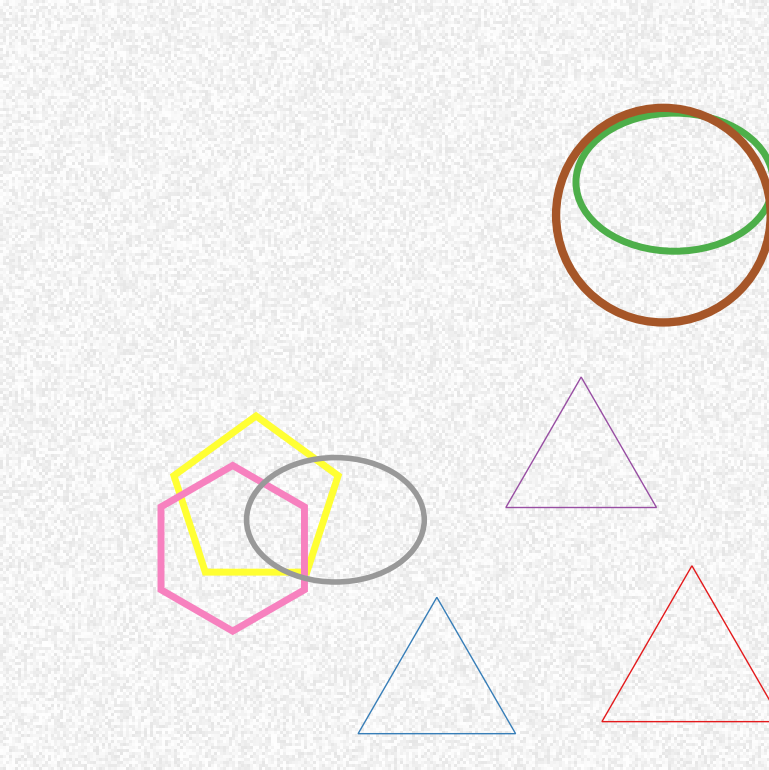[{"shape": "triangle", "thickness": 0.5, "radius": 0.67, "center": [0.899, 0.13]}, {"shape": "triangle", "thickness": 0.5, "radius": 0.59, "center": [0.567, 0.106]}, {"shape": "oval", "thickness": 2.5, "radius": 0.64, "center": [0.876, 0.763]}, {"shape": "triangle", "thickness": 0.5, "radius": 0.56, "center": [0.755, 0.397]}, {"shape": "pentagon", "thickness": 2.5, "radius": 0.56, "center": [0.333, 0.348]}, {"shape": "circle", "thickness": 3, "radius": 0.7, "center": [0.862, 0.721]}, {"shape": "hexagon", "thickness": 2.5, "radius": 0.54, "center": [0.302, 0.288]}, {"shape": "oval", "thickness": 2, "radius": 0.58, "center": [0.436, 0.325]}]